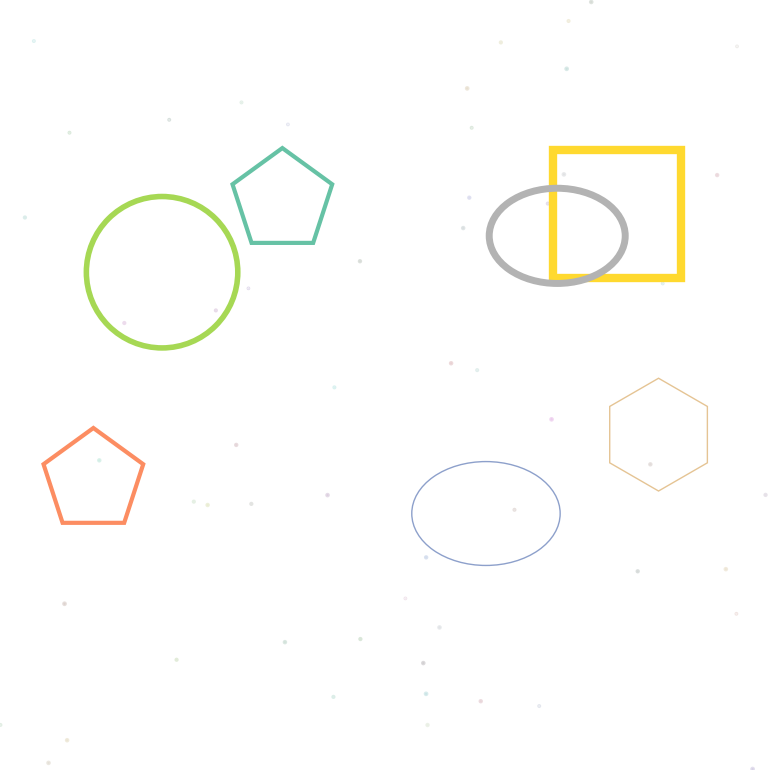[{"shape": "pentagon", "thickness": 1.5, "radius": 0.34, "center": [0.367, 0.74]}, {"shape": "pentagon", "thickness": 1.5, "radius": 0.34, "center": [0.121, 0.376]}, {"shape": "oval", "thickness": 0.5, "radius": 0.48, "center": [0.631, 0.333]}, {"shape": "circle", "thickness": 2, "radius": 0.49, "center": [0.21, 0.646]}, {"shape": "square", "thickness": 3, "radius": 0.42, "center": [0.801, 0.722]}, {"shape": "hexagon", "thickness": 0.5, "radius": 0.37, "center": [0.855, 0.436]}, {"shape": "oval", "thickness": 2.5, "radius": 0.44, "center": [0.724, 0.694]}]